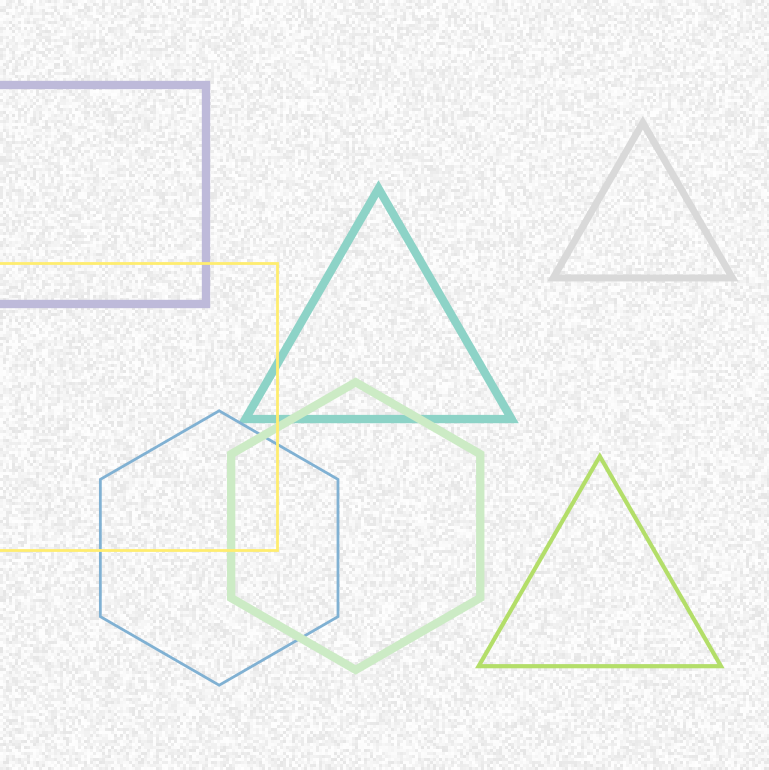[{"shape": "triangle", "thickness": 3, "radius": 1.0, "center": [0.492, 0.556]}, {"shape": "square", "thickness": 3, "radius": 0.71, "center": [0.125, 0.748]}, {"shape": "hexagon", "thickness": 1, "radius": 0.89, "center": [0.285, 0.288]}, {"shape": "triangle", "thickness": 1.5, "radius": 0.91, "center": [0.779, 0.226]}, {"shape": "triangle", "thickness": 2.5, "radius": 0.67, "center": [0.835, 0.706]}, {"shape": "hexagon", "thickness": 3, "radius": 0.93, "center": [0.462, 0.317]}, {"shape": "square", "thickness": 1, "radius": 0.93, "center": [0.173, 0.472]}]